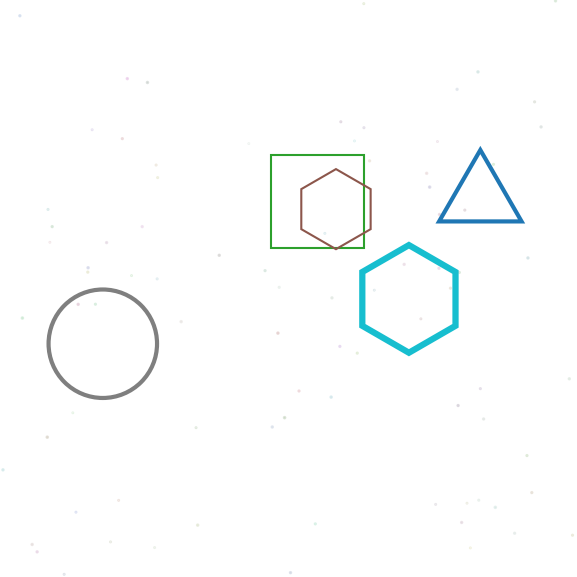[{"shape": "triangle", "thickness": 2, "radius": 0.41, "center": [0.832, 0.657]}, {"shape": "square", "thickness": 1, "radius": 0.4, "center": [0.549, 0.65]}, {"shape": "hexagon", "thickness": 1, "radius": 0.35, "center": [0.582, 0.637]}, {"shape": "circle", "thickness": 2, "radius": 0.47, "center": [0.178, 0.404]}, {"shape": "hexagon", "thickness": 3, "radius": 0.47, "center": [0.708, 0.482]}]